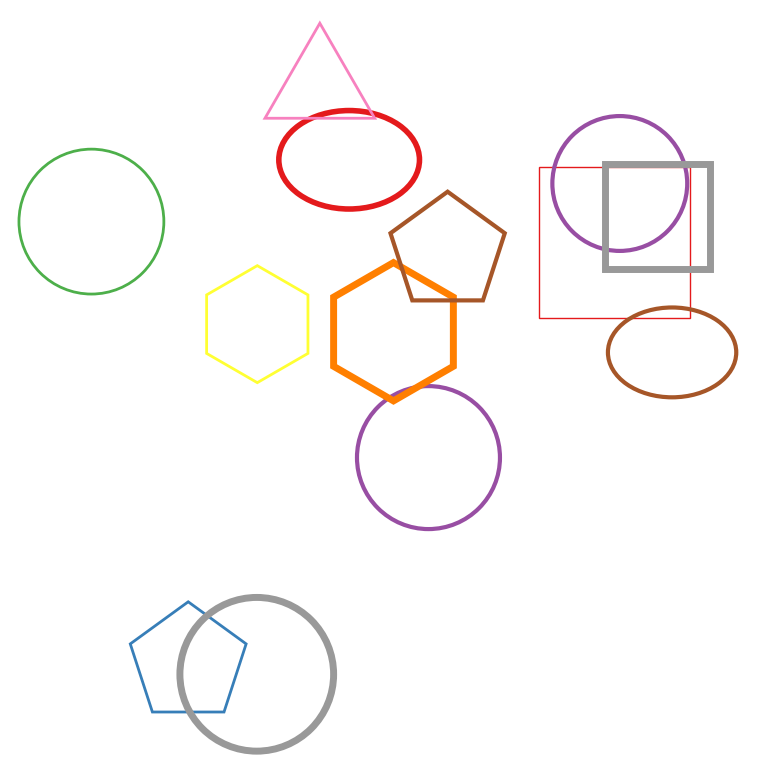[{"shape": "square", "thickness": 0.5, "radius": 0.49, "center": [0.798, 0.685]}, {"shape": "oval", "thickness": 2, "radius": 0.46, "center": [0.453, 0.792]}, {"shape": "pentagon", "thickness": 1, "radius": 0.4, "center": [0.244, 0.139]}, {"shape": "circle", "thickness": 1, "radius": 0.47, "center": [0.119, 0.712]}, {"shape": "circle", "thickness": 1.5, "radius": 0.44, "center": [0.805, 0.762]}, {"shape": "circle", "thickness": 1.5, "radius": 0.46, "center": [0.556, 0.406]}, {"shape": "hexagon", "thickness": 2.5, "radius": 0.45, "center": [0.511, 0.569]}, {"shape": "hexagon", "thickness": 1, "radius": 0.38, "center": [0.334, 0.579]}, {"shape": "oval", "thickness": 1.5, "radius": 0.42, "center": [0.873, 0.542]}, {"shape": "pentagon", "thickness": 1.5, "radius": 0.39, "center": [0.581, 0.673]}, {"shape": "triangle", "thickness": 1, "radius": 0.41, "center": [0.415, 0.888]}, {"shape": "circle", "thickness": 2.5, "radius": 0.5, "center": [0.333, 0.124]}, {"shape": "square", "thickness": 2.5, "radius": 0.34, "center": [0.854, 0.719]}]